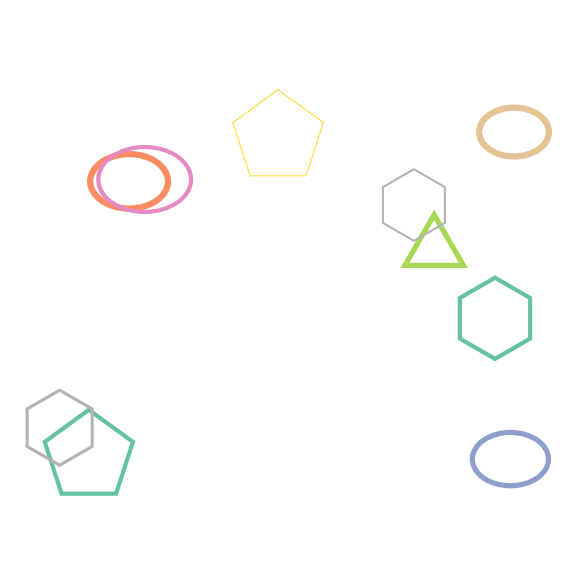[{"shape": "pentagon", "thickness": 2, "radius": 0.4, "center": [0.154, 0.209]}, {"shape": "hexagon", "thickness": 2, "radius": 0.35, "center": [0.857, 0.448]}, {"shape": "oval", "thickness": 3, "radius": 0.34, "center": [0.224, 0.685]}, {"shape": "oval", "thickness": 2.5, "radius": 0.33, "center": [0.884, 0.204]}, {"shape": "oval", "thickness": 2, "radius": 0.4, "center": [0.251, 0.688]}, {"shape": "triangle", "thickness": 2.5, "radius": 0.29, "center": [0.752, 0.569]}, {"shape": "pentagon", "thickness": 0.5, "radius": 0.41, "center": [0.482, 0.761]}, {"shape": "oval", "thickness": 3, "radius": 0.3, "center": [0.89, 0.771]}, {"shape": "hexagon", "thickness": 1.5, "radius": 0.32, "center": [0.103, 0.259]}, {"shape": "hexagon", "thickness": 1, "radius": 0.31, "center": [0.717, 0.644]}]